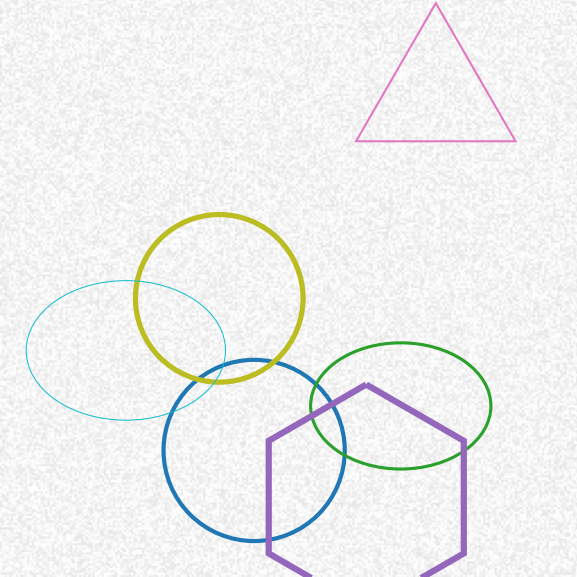[{"shape": "circle", "thickness": 2, "radius": 0.78, "center": [0.44, 0.219]}, {"shape": "oval", "thickness": 1.5, "radius": 0.78, "center": [0.694, 0.296]}, {"shape": "hexagon", "thickness": 3, "radius": 0.98, "center": [0.634, 0.138]}, {"shape": "triangle", "thickness": 1, "radius": 0.8, "center": [0.755, 0.834]}, {"shape": "circle", "thickness": 2.5, "radius": 0.73, "center": [0.38, 0.483]}, {"shape": "oval", "thickness": 0.5, "radius": 0.86, "center": [0.218, 0.392]}]